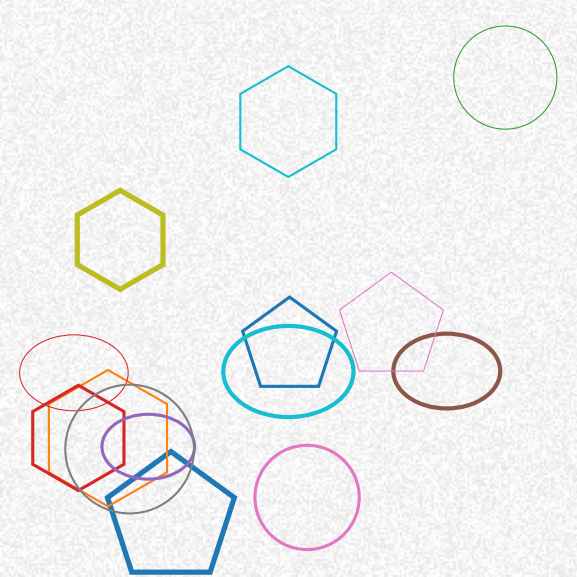[{"shape": "pentagon", "thickness": 2.5, "radius": 0.58, "center": [0.296, 0.102]}, {"shape": "pentagon", "thickness": 1.5, "radius": 0.43, "center": [0.501, 0.399]}, {"shape": "hexagon", "thickness": 1, "radius": 0.59, "center": [0.187, 0.24]}, {"shape": "circle", "thickness": 0.5, "radius": 0.45, "center": [0.875, 0.865]}, {"shape": "oval", "thickness": 0.5, "radius": 0.47, "center": [0.128, 0.354]}, {"shape": "hexagon", "thickness": 1.5, "radius": 0.46, "center": [0.136, 0.241]}, {"shape": "oval", "thickness": 1.5, "radius": 0.4, "center": [0.257, 0.226]}, {"shape": "oval", "thickness": 2, "radius": 0.46, "center": [0.774, 0.357]}, {"shape": "pentagon", "thickness": 0.5, "radius": 0.47, "center": [0.678, 0.433]}, {"shape": "circle", "thickness": 1.5, "radius": 0.45, "center": [0.532, 0.138]}, {"shape": "circle", "thickness": 1, "radius": 0.56, "center": [0.225, 0.222]}, {"shape": "hexagon", "thickness": 2.5, "radius": 0.43, "center": [0.208, 0.584]}, {"shape": "hexagon", "thickness": 1, "radius": 0.48, "center": [0.499, 0.789]}, {"shape": "oval", "thickness": 2, "radius": 0.56, "center": [0.499, 0.356]}]